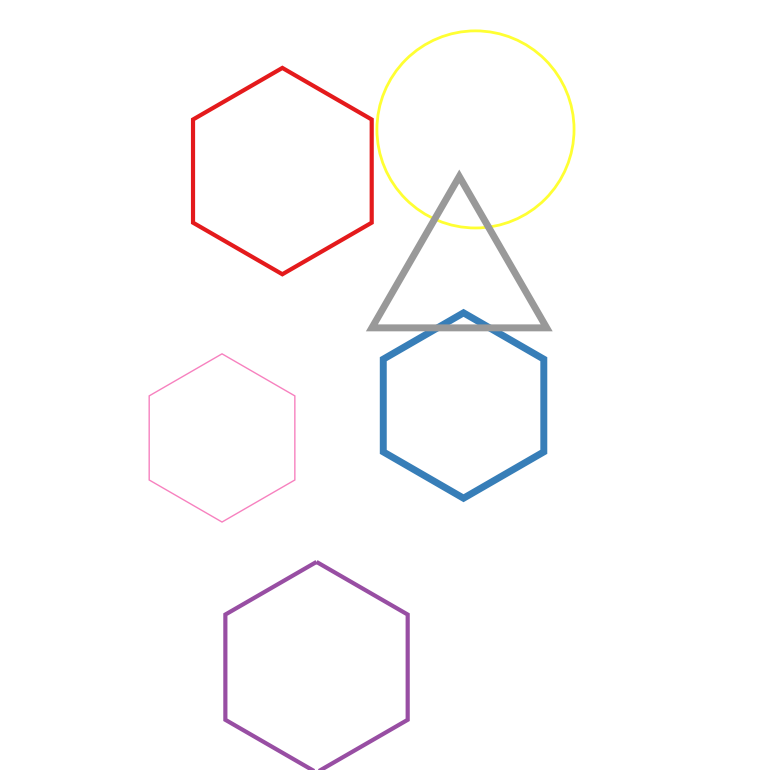[{"shape": "hexagon", "thickness": 1.5, "radius": 0.67, "center": [0.367, 0.778]}, {"shape": "hexagon", "thickness": 2.5, "radius": 0.6, "center": [0.602, 0.473]}, {"shape": "hexagon", "thickness": 1.5, "radius": 0.68, "center": [0.411, 0.134]}, {"shape": "circle", "thickness": 1, "radius": 0.64, "center": [0.618, 0.832]}, {"shape": "hexagon", "thickness": 0.5, "radius": 0.55, "center": [0.288, 0.431]}, {"shape": "triangle", "thickness": 2.5, "radius": 0.66, "center": [0.596, 0.64]}]